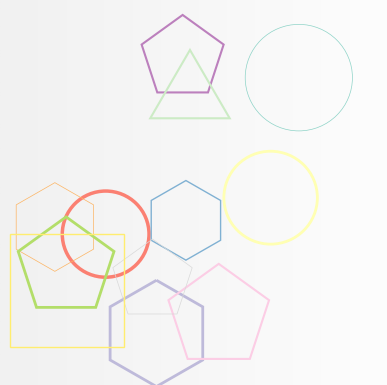[{"shape": "circle", "thickness": 0.5, "radius": 0.69, "center": [0.771, 0.798]}, {"shape": "circle", "thickness": 2, "radius": 0.6, "center": [0.698, 0.487]}, {"shape": "hexagon", "thickness": 2, "radius": 0.69, "center": [0.404, 0.134]}, {"shape": "circle", "thickness": 2.5, "radius": 0.56, "center": [0.273, 0.392]}, {"shape": "hexagon", "thickness": 1, "radius": 0.52, "center": [0.48, 0.428]}, {"shape": "hexagon", "thickness": 0.5, "radius": 0.58, "center": [0.142, 0.41]}, {"shape": "pentagon", "thickness": 2, "radius": 0.65, "center": [0.171, 0.307]}, {"shape": "pentagon", "thickness": 1.5, "radius": 0.68, "center": [0.564, 0.178]}, {"shape": "pentagon", "thickness": 0.5, "radius": 0.54, "center": [0.394, 0.272]}, {"shape": "pentagon", "thickness": 1.5, "radius": 0.56, "center": [0.471, 0.85]}, {"shape": "triangle", "thickness": 1.5, "radius": 0.59, "center": [0.49, 0.752]}, {"shape": "square", "thickness": 1, "radius": 0.74, "center": [0.174, 0.246]}]